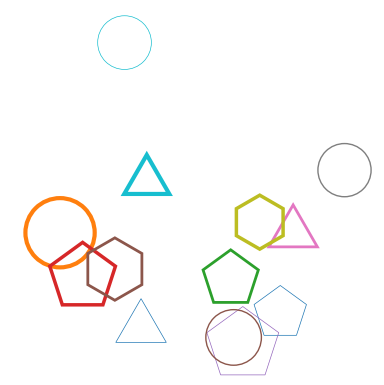[{"shape": "pentagon", "thickness": 0.5, "radius": 0.36, "center": [0.728, 0.187]}, {"shape": "triangle", "thickness": 0.5, "radius": 0.38, "center": [0.366, 0.149]}, {"shape": "circle", "thickness": 3, "radius": 0.45, "center": [0.156, 0.395]}, {"shape": "pentagon", "thickness": 2, "radius": 0.38, "center": [0.599, 0.276]}, {"shape": "pentagon", "thickness": 2.5, "radius": 0.45, "center": [0.215, 0.281]}, {"shape": "pentagon", "thickness": 0.5, "radius": 0.49, "center": [0.631, 0.106]}, {"shape": "hexagon", "thickness": 2, "radius": 0.41, "center": [0.298, 0.301]}, {"shape": "circle", "thickness": 1, "radius": 0.36, "center": [0.607, 0.124]}, {"shape": "triangle", "thickness": 2, "radius": 0.36, "center": [0.761, 0.395]}, {"shape": "circle", "thickness": 1, "radius": 0.35, "center": [0.895, 0.558]}, {"shape": "hexagon", "thickness": 2.5, "radius": 0.35, "center": [0.675, 0.423]}, {"shape": "circle", "thickness": 0.5, "radius": 0.35, "center": [0.323, 0.889]}, {"shape": "triangle", "thickness": 3, "radius": 0.34, "center": [0.381, 0.53]}]